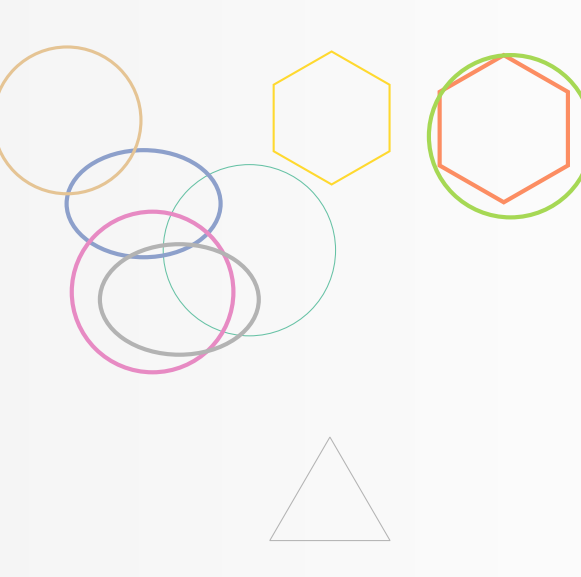[{"shape": "circle", "thickness": 0.5, "radius": 0.74, "center": [0.429, 0.566]}, {"shape": "hexagon", "thickness": 2, "radius": 0.64, "center": [0.867, 0.776]}, {"shape": "oval", "thickness": 2, "radius": 0.66, "center": [0.247, 0.646]}, {"shape": "circle", "thickness": 2, "radius": 0.7, "center": [0.263, 0.494]}, {"shape": "circle", "thickness": 2, "radius": 0.7, "center": [0.878, 0.763]}, {"shape": "hexagon", "thickness": 1, "radius": 0.58, "center": [0.571, 0.795]}, {"shape": "circle", "thickness": 1.5, "radius": 0.64, "center": [0.115, 0.791]}, {"shape": "oval", "thickness": 2, "radius": 0.68, "center": [0.309, 0.481]}, {"shape": "triangle", "thickness": 0.5, "radius": 0.6, "center": [0.568, 0.123]}]